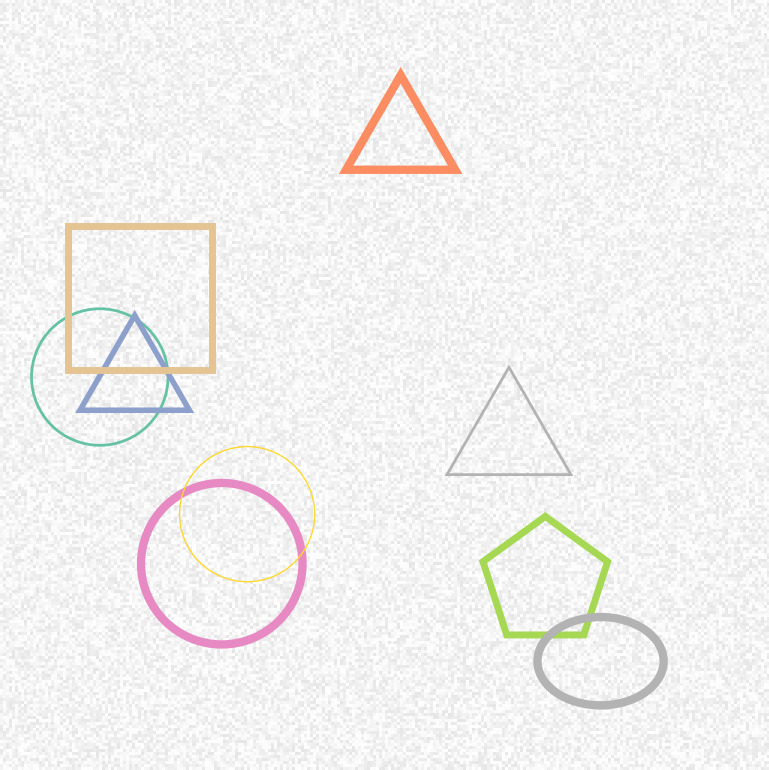[{"shape": "circle", "thickness": 1, "radius": 0.44, "center": [0.13, 0.51]}, {"shape": "triangle", "thickness": 3, "radius": 0.41, "center": [0.52, 0.82]}, {"shape": "triangle", "thickness": 2, "radius": 0.41, "center": [0.175, 0.508]}, {"shape": "circle", "thickness": 3, "radius": 0.52, "center": [0.288, 0.268]}, {"shape": "pentagon", "thickness": 2.5, "radius": 0.43, "center": [0.708, 0.244]}, {"shape": "circle", "thickness": 0.5, "radius": 0.44, "center": [0.321, 0.332]}, {"shape": "square", "thickness": 2.5, "radius": 0.47, "center": [0.182, 0.613]}, {"shape": "oval", "thickness": 3, "radius": 0.41, "center": [0.78, 0.141]}, {"shape": "triangle", "thickness": 1, "radius": 0.46, "center": [0.661, 0.43]}]